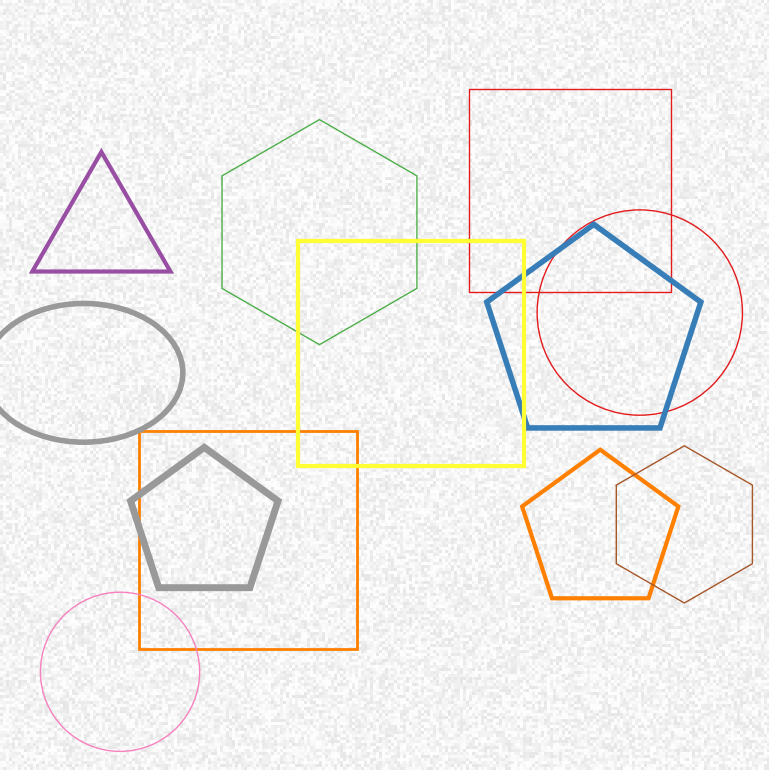[{"shape": "square", "thickness": 0.5, "radius": 0.66, "center": [0.74, 0.752]}, {"shape": "circle", "thickness": 0.5, "radius": 0.67, "center": [0.831, 0.594]}, {"shape": "pentagon", "thickness": 2, "radius": 0.73, "center": [0.771, 0.562]}, {"shape": "hexagon", "thickness": 0.5, "radius": 0.73, "center": [0.415, 0.699]}, {"shape": "triangle", "thickness": 1.5, "radius": 0.52, "center": [0.132, 0.699]}, {"shape": "square", "thickness": 1, "radius": 0.71, "center": [0.322, 0.299]}, {"shape": "pentagon", "thickness": 1.5, "radius": 0.53, "center": [0.78, 0.309]}, {"shape": "square", "thickness": 1.5, "radius": 0.73, "center": [0.534, 0.541]}, {"shape": "hexagon", "thickness": 0.5, "radius": 0.51, "center": [0.889, 0.319]}, {"shape": "circle", "thickness": 0.5, "radius": 0.52, "center": [0.156, 0.128]}, {"shape": "oval", "thickness": 2, "radius": 0.64, "center": [0.109, 0.516]}, {"shape": "pentagon", "thickness": 2.5, "radius": 0.5, "center": [0.265, 0.318]}]